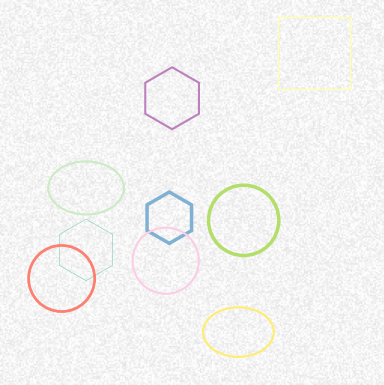[{"shape": "hexagon", "thickness": 0.5, "radius": 0.4, "center": [0.223, 0.351]}, {"shape": "square", "thickness": 1, "radius": 0.47, "center": [0.815, 0.861]}, {"shape": "circle", "thickness": 2, "radius": 0.43, "center": [0.16, 0.277]}, {"shape": "hexagon", "thickness": 2.5, "radius": 0.33, "center": [0.44, 0.435]}, {"shape": "circle", "thickness": 2.5, "radius": 0.46, "center": [0.633, 0.428]}, {"shape": "circle", "thickness": 1.5, "radius": 0.43, "center": [0.43, 0.323]}, {"shape": "hexagon", "thickness": 1.5, "radius": 0.4, "center": [0.447, 0.745]}, {"shape": "oval", "thickness": 1.5, "radius": 0.49, "center": [0.224, 0.512]}, {"shape": "oval", "thickness": 1.5, "radius": 0.46, "center": [0.619, 0.137]}]